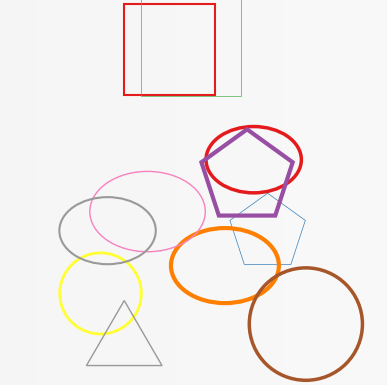[{"shape": "oval", "thickness": 2.5, "radius": 0.62, "center": [0.655, 0.585]}, {"shape": "square", "thickness": 1.5, "radius": 0.59, "center": [0.437, 0.87]}, {"shape": "pentagon", "thickness": 0.5, "radius": 0.51, "center": [0.691, 0.396]}, {"shape": "square", "thickness": 0.5, "radius": 0.64, "center": [0.493, 0.88]}, {"shape": "pentagon", "thickness": 3, "radius": 0.62, "center": [0.638, 0.54]}, {"shape": "oval", "thickness": 3, "radius": 0.7, "center": [0.58, 0.31]}, {"shape": "circle", "thickness": 2, "radius": 0.53, "center": [0.259, 0.238]}, {"shape": "circle", "thickness": 2.5, "radius": 0.73, "center": [0.789, 0.158]}, {"shape": "oval", "thickness": 1, "radius": 0.75, "center": [0.381, 0.45]}, {"shape": "triangle", "thickness": 1, "radius": 0.56, "center": [0.321, 0.107]}, {"shape": "oval", "thickness": 1.5, "radius": 0.62, "center": [0.278, 0.401]}]